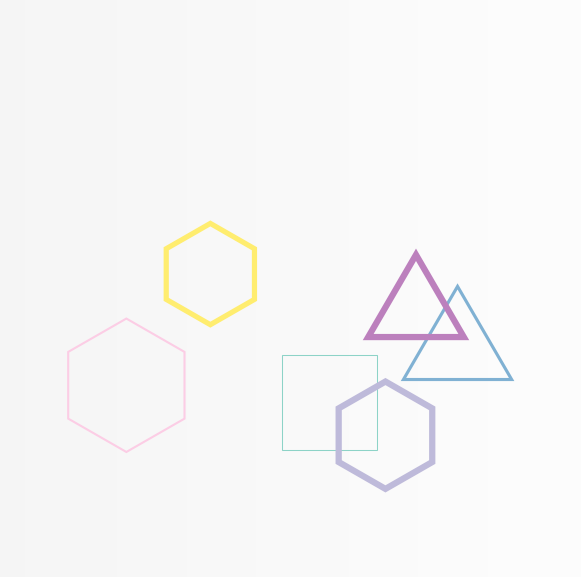[{"shape": "square", "thickness": 0.5, "radius": 0.41, "center": [0.567, 0.302]}, {"shape": "hexagon", "thickness": 3, "radius": 0.46, "center": [0.663, 0.246]}, {"shape": "triangle", "thickness": 1.5, "radius": 0.54, "center": [0.787, 0.396]}, {"shape": "hexagon", "thickness": 1, "radius": 0.58, "center": [0.217, 0.332]}, {"shape": "triangle", "thickness": 3, "radius": 0.47, "center": [0.716, 0.463]}, {"shape": "hexagon", "thickness": 2.5, "radius": 0.44, "center": [0.362, 0.525]}]